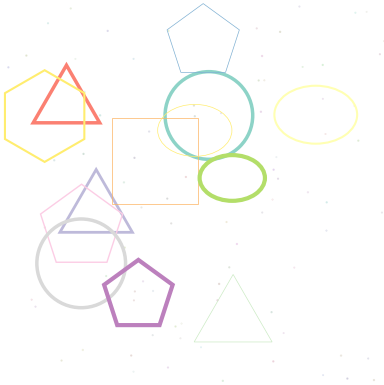[{"shape": "circle", "thickness": 2.5, "radius": 0.57, "center": [0.543, 0.7]}, {"shape": "oval", "thickness": 1.5, "radius": 0.54, "center": [0.82, 0.702]}, {"shape": "triangle", "thickness": 2, "radius": 0.54, "center": [0.25, 0.451]}, {"shape": "triangle", "thickness": 2.5, "radius": 0.5, "center": [0.173, 0.731]}, {"shape": "pentagon", "thickness": 0.5, "radius": 0.49, "center": [0.528, 0.892]}, {"shape": "square", "thickness": 0.5, "radius": 0.56, "center": [0.403, 0.582]}, {"shape": "oval", "thickness": 3, "radius": 0.42, "center": [0.603, 0.538]}, {"shape": "pentagon", "thickness": 1, "radius": 0.56, "center": [0.212, 0.409]}, {"shape": "circle", "thickness": 2.5, "radius": 0.58, "center": [0.211, 0.316]}, {"shape": "pentagon", "thickness": 3, "radius": 0.47, "center": [0.359, 0.231]}, {"shape": "triangle", "thickness": 0.5, "radius": 0.58, "center": [0.606, 0.17]}, {"shape": "oval", "thickness": 0.5, "radius": 0.48, "center": [0.506, 0.661]}, {"shape": "hexagon", "thickness": 1.5, "radius": 0.6, "center": [0.116, 0.699]}]